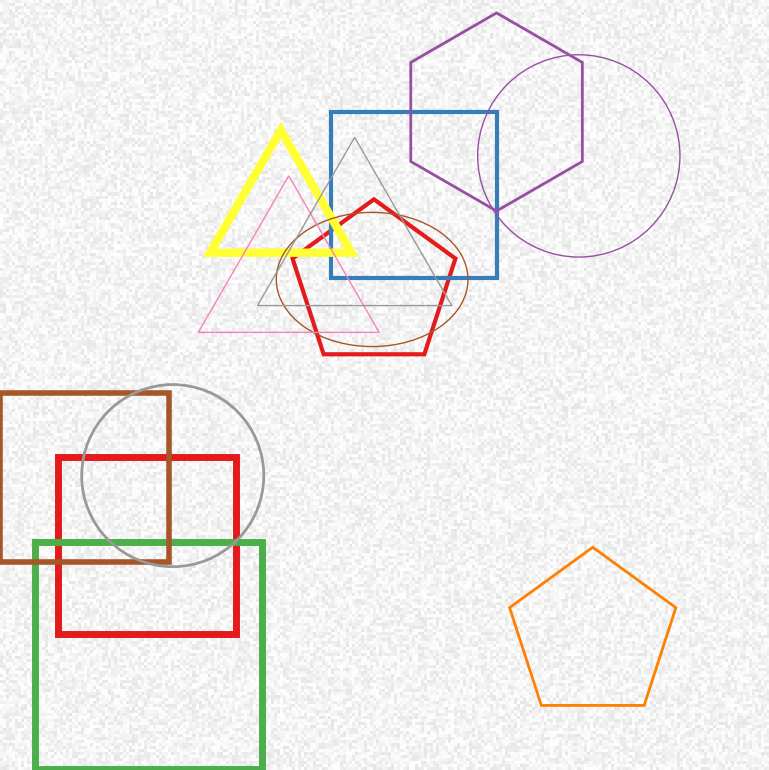[{"shape": "square", "thickness": 2.5, "radius": 0.58, "center": [0.191, 0.291]}, {"shape": "pentagon", "thickness": 1.5, "radius": 0.56, "center": [0.486, 0.63]}, {"shape": "square", "thickness": 1.5, "radius": 0.54, "center": [0.538, 0.747]}, {"shape": "square", "thickness": 2.5, "radius": 0.74, "center": [0.193, 0.149]}, {"shape": "circle", "thickness": 0.5, "radius": 0.66, "center": [0.752, 0.798]}, {"shape": "hexagon", "thickness": 1, "radius": 0.64, "center": [0.645, 0.855]}, {"shape": "pentagon", "thickness": 1, "radius": 0.57, "center": [0.77, 0.176]}, {"shape": "triangle", "thickness": 3, "radius": 0.53, "center": [0.365, 0.725]}, {"shape": "square", "thickness": 2, "radius": 0.55, "center": [0.11, 0.38]}, {"shape": "oval", "thickness": 0.5, "radius": 0.62, "center": [0.483, 0.637]}, {"shape": "triangle", "thickness": 0.5, "radius": 0.68, "center": [0.375, 0.636]}, {"shape": "triangle", "thickness": 0.5, "radius": 0.73, "center": [0.461, 0.676]}, {"shape": "circle", "thickness": 1, "radius": 0.59, "center": [0.224, 0.382]}]